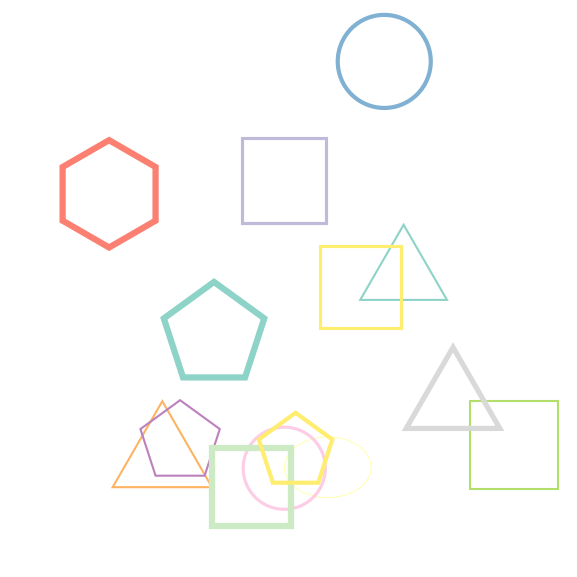[{"shape": "triangle", "thickness": 1, "radius": 0.43, "center": [0.699, 0.523]}, {"shape": "pentagon", "thickness": 3, "radius": 0.46, "center": [0.371, 0.42]}, {"shape": "oval", "thickness": 0.5, "radius": 0.38, "center": [0.568, 0.19]}, {"shape": "square", "thickness": 1.5, "radius": 0.37, "center": [0.492, 0.686]}, {"shape": "hexagon", "thickness": 3, "radius": 0.46, "center": [0.189, 0.664]}, {"shape": "circle", "thickness": 2, "radius": 0.4, "center": [0.665, 0.893]}, {"shape": "triangle", "thickness": 1, "radius": 0.5, "center": [0.281, 0.205]}, {"shape": "square", "thickness": 1, "radius": 0.38, "center": [0.89, 0.228]}, {"shape": "circle", "thickness": 1.5, "radius": 0.36, "center": [0.492, 0.188]}, {"shape": "triangle", "thickness": 2.5, "radius": 0.47, "center": [0.784, 0.304]}, {"shape": "pentagon", "thickness": 1, "radius": 0.36, "center": [0.312, 0.234]}, {"shape": "square", "thickness": 3, "radius": 0.34, "center": [0.435, 0.156]}, {"shape": "square", "thickness": 1.5, "radius": 0.35, "center": [0.624, 0.503]}, {"shape": "pentagon", "thickness": 2, "radius": 0.33, "center": [0.512, 0.217]}]